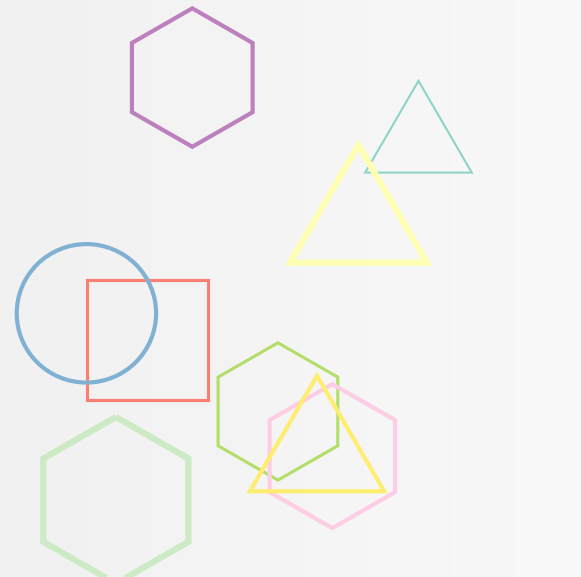[{"shape": "triangle", "thickness": 1, "radius": 0.53, "center": [0.72, 0.753]}, {"shape": "triangle", "thickness": 3, "radius": 0.68, "center": [0.617, 0.612]}, {"shape": "square", "thickness": 1.5, "radius": 0.52, "center": [0.254, 0.41]}, {"shape": "circle", "thickness": 2, "radius": 0.6, "center": [0.149, 0.457]}, {"shape": "hexagon", "thickness": 1.5, "radius": 0.59, "center": [0.478, 0.287]}, {"shape": "hexagon", "thickness": 2, "radius": 0.62, "center": [0.572, 0.209]}, {"shape": "hexagon", "thickness": 2, "radius": 0.6, "center": [0.331, 0.865]}, {"shape": "hexagon", "thickness": 3, "radius": 0.72, "center": [0.199, 0.133]}, {"shape": "triangle", "thickness": 2, "radius": 0.67, "center": [0.545, 0.215]}]